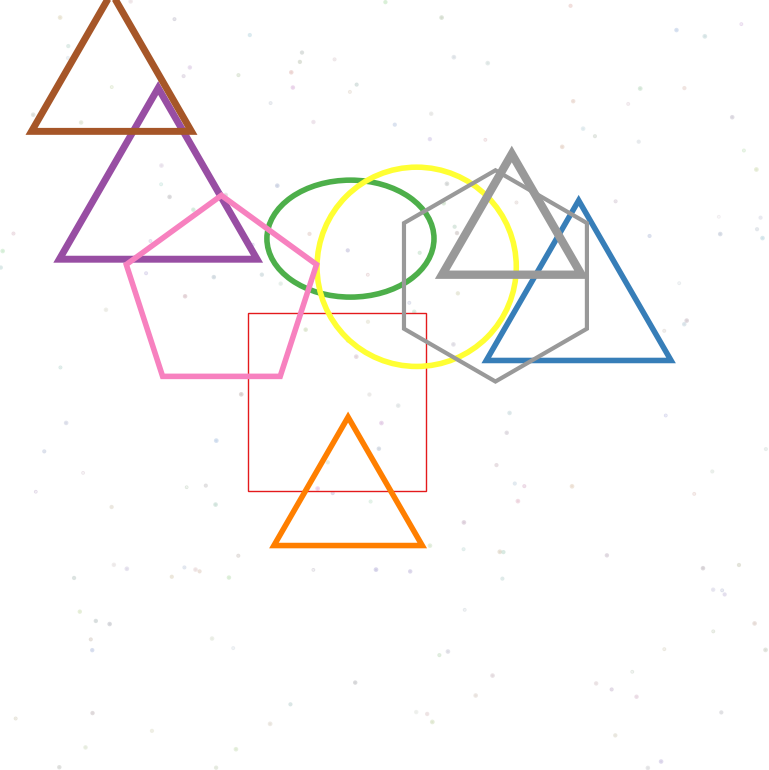[{"shape": "square", "thickness": 0.5, "radius": 0.58, "center": [0.437, 0.478]}, {"shape": "triangle", "thickness": 2, "radius": 0.69, "center": [0.752, 0.601]}, {"shape": "oval", "thickness": 2, "radius": 0.54, "center": [0.455, 0.69]}, {"shape": "triangle", "thickness": 2.5, "radius": 0.74, "center": [0.205, 0.737]}, {"shape": "triangle", "thickness": 2, "radius": 0.56, "center": [0.452, 0.347]}, {"shape": "circle", "thickness": 2, "radius": 0.65, "center": [0.541, 0.653]}, {"shape": "triangle", "thickness": 2.5, "radius": 0.6, "center": [0.145, 0.889]}, {"shape": "pentagon", "thickness": 2, "radius": 0.65, "center": [0.288, 0.616]}, {"shape": "hexagon", "thickness": 1.5, "radius": 0.69, "center": [0.643, 0.642]}, {"shape": "triangle", "thickness": 3, "radius": 0.52, "center": [0.665, 0.695]}]